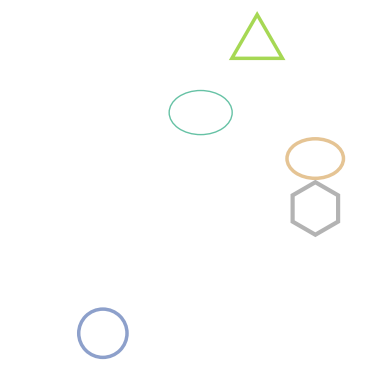[{"shape": "oval", "thickness": 1, "radius": 0.41, "center": [0.521, 0.708]}, {"shape": "circle", "thickness": 2.5, "radius": 0.31, "center": [0.267, 0.134]}, {"shape": "triangle", "thickness": 2.5, "radius": 0.38, "center": [0.668, 0.886]}, {"shape": "oval", "thickness": 2.5, "radius": 0.37, "center": [0.819, 0.588]}, {"shape": "hexagon", "thickness": 3, "radius": 0.34, "center": [0.819, 0.459]}]